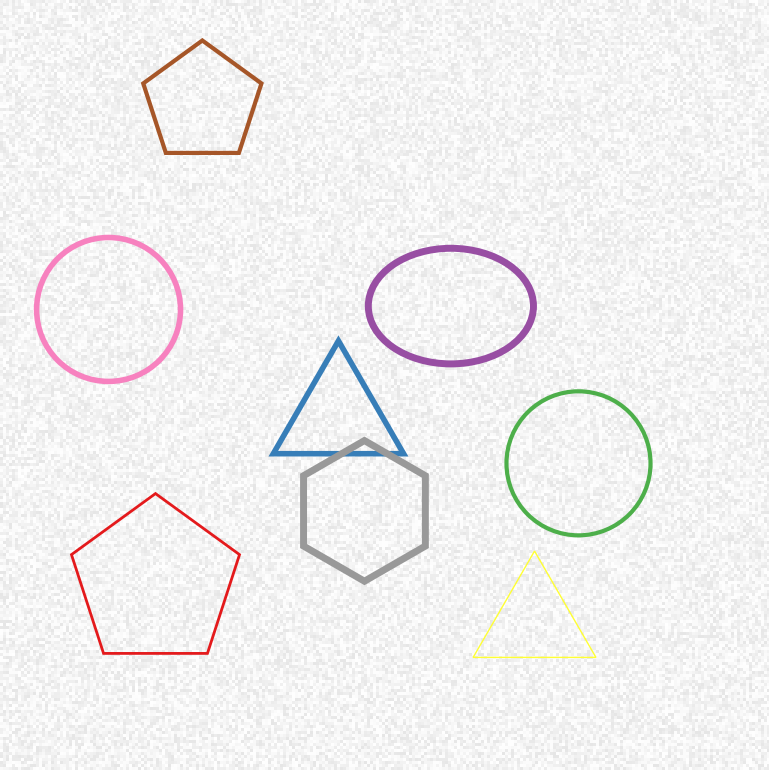[{"shape": "pentagon", "thickness": 1, "radius": 0.57, "center": [0.202, 0.244]}, {"shape": "triangle", "thickness": 2, "radius": 0.49, "center": [0.44, 0.46]}, {"shape": "circle", "thickness": 1.5, "radius": 0.47, "center": [0.751, 0.398]}, {"shape": "oval", "thickness": 2.5, "radius": 0.54, "center": [0.586, 0.602]}, {"shape": "triangle", "thickness": 0.5, "radius": 0.46, "center": [0.694, 0.192]}, {"shape": "pentagon", "thickness": 1.5, "radius": 0.4, "center": [0.263, 0.867]}, {"shape": "circle", "thickness": 2, "radius": 0.47, "center": [0.141, 0.598]}, {"shape": "hexagon", "thickness": 2.5, "radius": 0.46, "center": [0.473, 0.337]}]